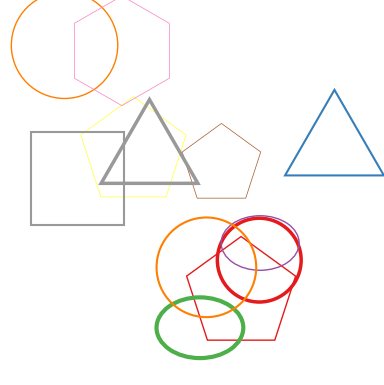[{"shape": "circle", "thickness": 2.5, "radius": 0.54, "center": [0.673, 0.324]}, {"shape": "pentagon", "thickness": 1, "radius": 0.74, "center": [0.626, 0.237]}, {"shape": "triangle", "thickness": 1.5, "radius": 0.74, "center": [0.869, 0.618]}, {"shape": "oval", "thickness": 3, "radius": 0.56, "center": [0.519, 0.149]}, {"shape": "oval", "thickness": 1, "radius": 0.51, "center": [0.676, 0.369]}, {"shape": "circle", "thickness": 1, "radius": 0.69, "center": [0.168, 0.882]}, {"shape": "circle", "thickness": 1.5, "radius": 0.65, "center": [0.536, 0.306]}, {"shape": "pentagon", "thickness": 0.5, "radius": 0.72, "center": [0.347, 0.605]}, {"shape": "pentagon", "thickness": 0.5, "radius": 0.54, "center": [0.575, 0.572]}, {"shape": "hexagon", "thickness": 0.5, "radius": 0.71, "center": [0.317, 0.868]}, {"shape": "triangle", "thickness": 2.5, "radius": 0.73, "center": [0.388, 0.596]}, {"shape": "square", "thickness": 1.5, "radius": 0.6, "center": [0.2, 0.536]}]